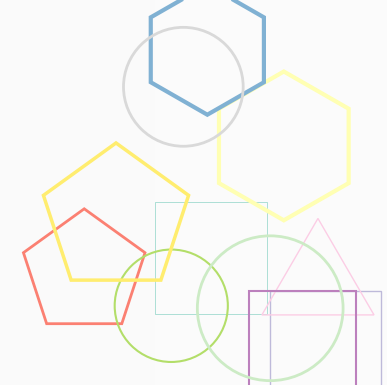[{"shape": "square", "thickness": 0.5, "radius": 0.73, "center": [0.545, 0.33]}, {"shape": "hexagon", "thickness": 3, "radius": 0.97, "center": [0.732, 0.621]}, {"shape": "square", "thickness": 1, "radius": 0.71, "center": [0.839, 0.101]}, {"shape": "pentagon", "thickness": 2, "radius": 0.82, "center": [0.217, 0.293]}, {"shape": "hexagon", "thickness": 3, "radius": 0.84, "center": [0.535, 0.871]}, {"shape": "circle", "thickness": 1.5, "radius": 0.73, "center": [0.442, 0.206]}, {"shape": "triangle", "thickness": 1, "radius": 0.84, "center": [0.82, 0.266]}, {"shape": "circle", "thickness": 2, "radius": 0.77, "center": [0.473, 0.775]}, {"shape": "square", "thickness": 1.5, "radius": 0.69, "center": [0.781, 0.105]}, {"shape": "circle", "thickness": 2, "radius": 0.94, "center": [0.697, 0.199]}, {"shape": "pentagon", "thickness": 2.5, "radius": 0.98, "center": [0.299, 0.432]}]